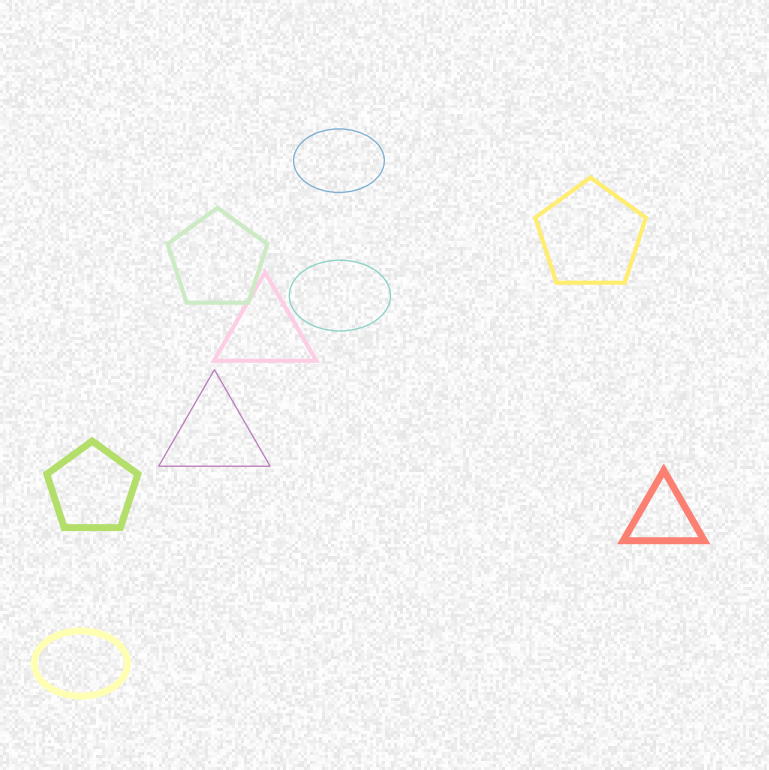[{"shape": "oval", "thickness": 0.5, "radius": 0.33, "center": [0.441, 0.616]}, {"shape": "oval", "thickness": 2.5, "radius": 0.3, "center": [0.105, 0.138]}, {"shape": "triangle", "thickness": 2.5, "radius": 0.3, "center": [0.862, 0.328]}, {"shape": "oval", "thickness": 0.5, "radius": 0.29, "center": [0.44, 0.791]}, {"shape": "pentagon", "thickness": 2.5, "radius": 0.31, "center": [0.12, 0.365]}, {"shape": "triangle", "thickness": 1.5, "radius": 0.38, "center": [0.344, 0.57]}, {"shape": "triangle", "thickness": 0.5, "radius": 0.42, "center": [0.278, 0.436]}, {"shape": "pentagon", "thickness": 1.5, "radius": 0.34, "center": [0.282, 0.662]}, {"shape": "pentagon", "thickness": 1.5, "radius": 0.38, "center": [0.767, 0.694]}]